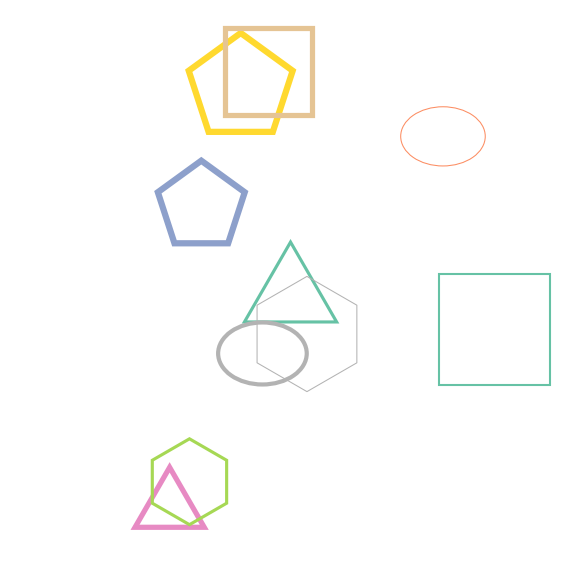[{"shape": "square", "thickness": 1, "radius": 0.48, "center": [0.856, 0.429]}, {"shape": "triangle", "thickness": 1.5, "radius": 0.46, "center": [0.503, 0.488]}, {"shape": "oval", "thickness": 0.5, "radius": 0.37, "center": [0.767, 0.763]}, {"shape": "pentagon", "thickness": 3, "radius": 0.4, "center": [0.349, 0.642]}, {"shape": "triangle", "thickness": 2.5, "radius": 0.35, "center": [0.294, 0.121]}, {"shape": "hexagon", "thickness": 1.5, "radius": 0.37, "center": [0.328, 0.165]}, {"shape": "pentagon", "thickness": 3, "radius": 0.47, "center": [0.417, 0.847]}, {"shape": "square", "thickness": 2.5, "radius": 0.38, "center": [0.465, 0.875]}, {"shape": "hexagon", "thickness": 0.5, "radius": 0.5, "center": [0.532, 0.421]}, {"shape": "oval", "thickness": 2, "radius": 0.38, "center": [0.454, 0.387]}]